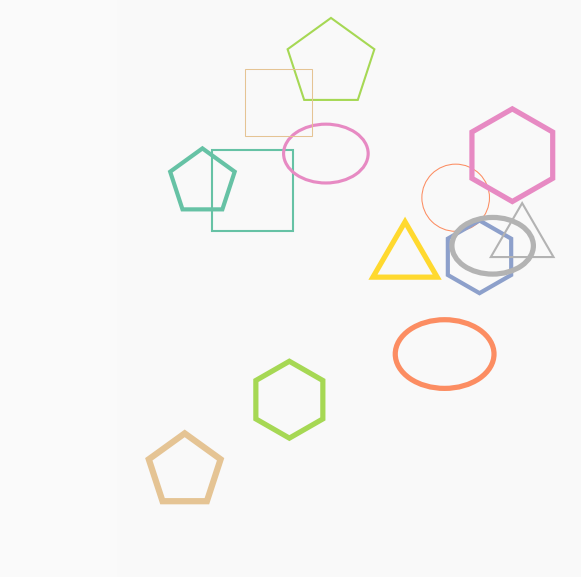[{"shape": "pentagon", "thickness": 2, "radius": 0.29, "center": [0.348, 0.684]}, {"shape": "square", "thickness": 1, "radius": 0.35, "center": [0.435, 0.669]}, {"shape": "circle", "thickness": 0.5, "radius": 0.29, "center": [0.784, 0.657]}, {"shape": "oval", "thickness": 2.5, "radius": 0.42, "center": [0.765, 0.386]}, {"shape": "hexagon", "thickness": 2, "radius": 0.31, "center": [0.825, 0.554]}, {"shape": "oval", "thickness": 1.5, "radius": 0.36, "center": [0.561, 0.733]}, {"shape": "hexagon", "thickness": 2.5, "radius": 0.4, "center": [0.881, 0.73]}, {"shape": "hexagon", "thickness": 2.5, "radius": 0.33, "center": [0.498, 0.307]}, {"shape": "pentagon", "thickness": 1, "radius": 0.39, "center": [0.569, 0.89]}, {"shape": "triangle", "thickness": 2.5, "radius": 0.32, "center": [0.697, 0.551]}, {"shape": "square", "thickness": 0.5, "radius": 0.29, "center": [0.479, 0.822]}, {"shape": "pentagon", "thickness": 3, "radius": 0.32, "center": [0.318, 0.184]}, {"shape": "oval", "thickness": 2.5, "radius": 0.35, "center": [0.848, 0.574]}, {"shape": "triangle", "thickness": 1, "radius": 0.31, "center": [0.898, 0.585]}]